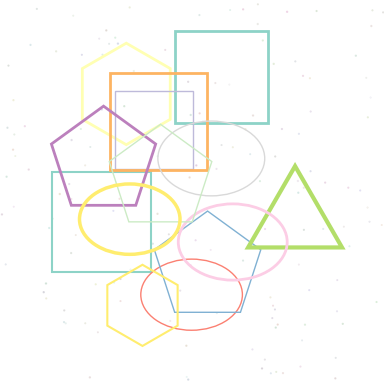[{"shape": "square", "thickness": 2, "radius": 0.6, "center": [0.576, 0.801]}, {"shape": "square", "thickness": 1.5, "radius": 0.65, "center": [0.264, 0.423]}, {"shape": "hexagon", "thickness": 2, "radius": 0.66, "center": [0.328, 0.756]}, {"shape": "square", "thickness": 1, "radius": 0.5, "center": [0.4, 0.662]}, {"shape": "oval", "thickness": 1, "radius": 0.66, "center": [0.498, 0.235]}, {"shape": "pentagon", "thickness": 1, "radius": 0.73, "center": [0.539, 0.306]}, {"shape": "square", "thickness": 2, "radius": 0.63, "center": [0.412, 0.685]}, {"shape": "triangle", "thickness": 3, "radius": 0.7, "center": [0.766, 0.428]}, {"shape": "oval", "thickness": 2, "radius": 0.71, "center": [0.605, 0.371]}, {"shape": "oval", "thickness": 1, "radius": 0.69, "center": [0.549, 0.588]}, {"shape": "pentagon", "thickness": 2, "radius": 0.71, "center": [0.269, 0.582]}, {"shape": "pentagon", "thickness": 1, "radius": 0.7, "center": [0.417, 0.537]}, {"shape": "hexagon", "thickness": 1.5, "radius": 0.53, "center": [0.37, 0.207]}, {"shape": "oval", "thickness": 2.5, "radius": 0.65, "center": [0.337, 0.431]}]